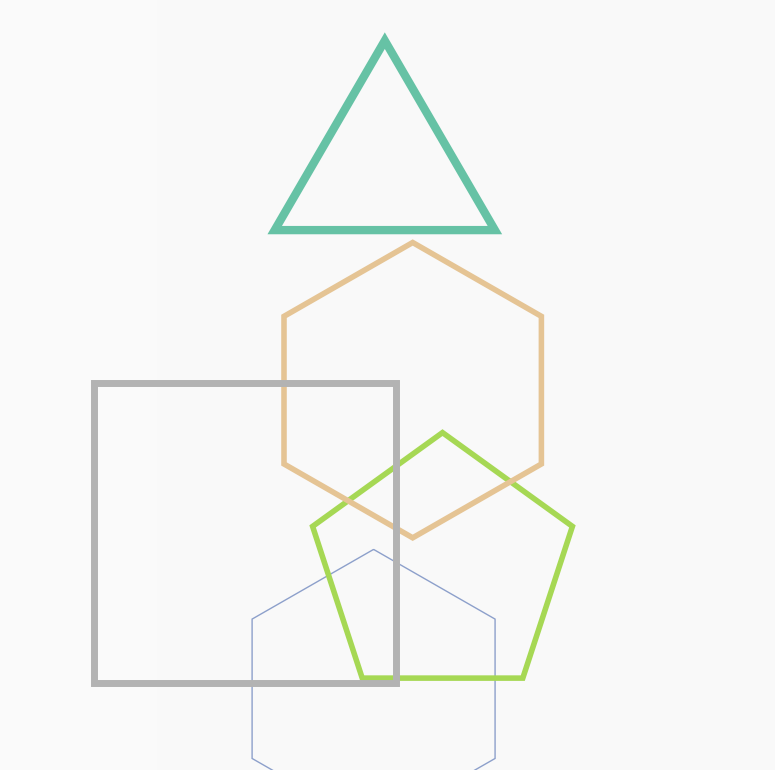[{"shape": "triangle", "thickness": 3, "radius": 0.82, "center": [0.497, 0.783]}, {"shape": "hexagon", "thickness": 0.5, "radius": 0.91, "center": [0.482, 0.105]}, {"shape": "pentagon", "thickness": 2, "radius": 0.88, "center": [0.571, 0.262]}, {"shape": "hexagon", "thickness": 2, "radius": 0.96, "center": [0.533, 0.493]}, {"shape": "square", "thickness": 2.5, "radius": 0.97, "center": [0.316, 0.308]}]